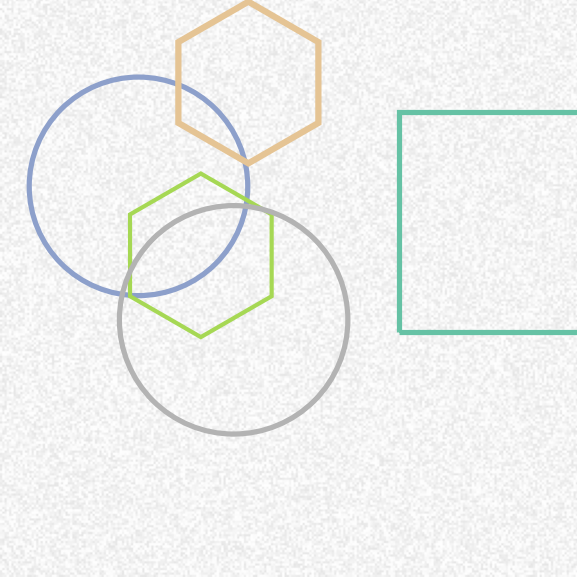[{"shape": "square", "thickness": 2.5, "radius": 0.95, "center": [0.88, 0.615]}, {"shape": "circle", "thickness": 2.5, "radius": 0.95, "center": [0.24, 0.676]}, {"shape": "hexagon", "thickness": 2, "radius": 0.71, "center": [0.348, 0.557]}, {"shape": "hexagon", "thickness": 3, "radius": 0.7, "center": [0.43, 0.856]}, {"shape": "circle", "thickness": 2.5, "radius": 0.99, "center": [0.405, 0.445]}]